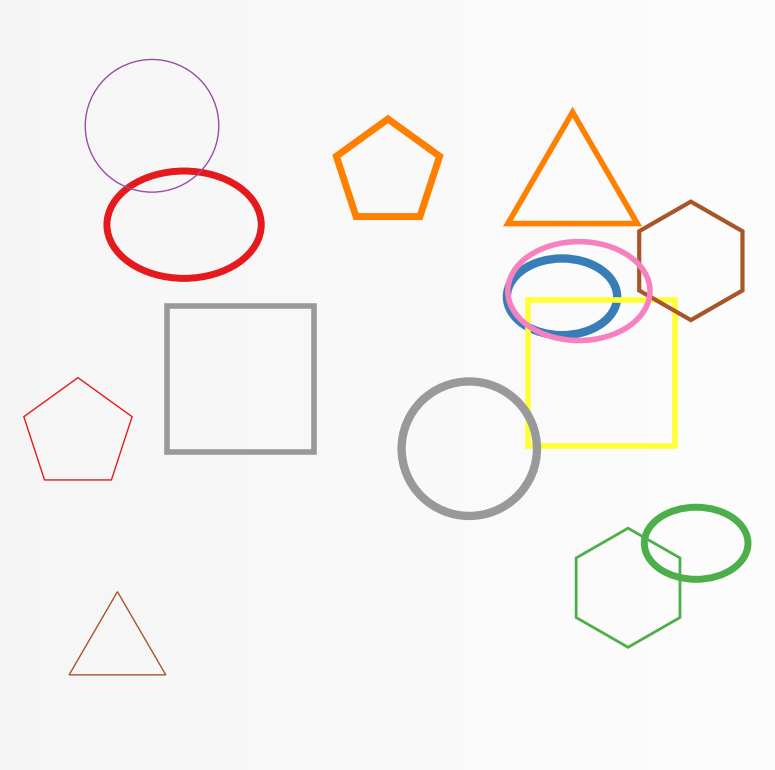[{"shape": "pentagon", "thickness": 0.5, "radius": 0.37, "center": [0.101, 0.436]}, {"shape": "oval", "thickness": 2.5, "radius": 0.5, "center": [0.238, 0.708]}, {"shape": "oval", "thickness": 3, "radius": 0.36, "center": [0.725, 0.615]}, {"shape": "hexagon", "thickness": 1, "radius": 0.39, "center": [0.81, 0.237]}, {"shape": "oval", "thickness": 2.5, "radius": 0.33, "center": [0.898, 0.294]}, {"shape": "circle", "thickness": 0.5, "radius": 0.43, "center": [0.196, 0.837]}, {"shape": "pentagon", "thickness": 2.5, "radius": 0.35, "center": [0.501, 0.775]}, {"shape": "triangle", "thickness": 2, "radius": 0.48, "center": [0.739, 0.758]}, {"shape": "square", "thickness": 2, "radius": 0.47, "center": [0.776, 0.516]}, {"shape": "triangle", "thickness": 0.5, "radius": 0.36, "center": [0.152, 0.16]}, {"shape": "hexagon", "thickness": 1.5, "radius": 0.38, "center": [0.891, 0.661]}, {"shape": "oval", "thickness": 2, "radius": 0.46, "center": [0.747, 0.622]}, {"shape": "square", "thickness": 2, "radius": 0.48, "center": [0.31, 0.508]}, {"shape": "circle", "thickness": 3, "radius": 0.44, "center": [0.606, 0.417]}]